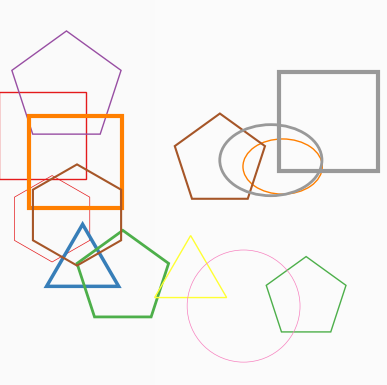[{"shape": "hexagon", "thickness": 0.5, "radius": 0.56, "center": [0.134, 0.432]}, {"shape": "square", "thickness": 1, "radius": 0.56, "center": [0.11, 0.648]}, {"shape": "triangle", "thickness": 2.5, "radius": 0.54, "center": [0.213, 0.31]}, {"shape": "pentagon", "thickness": 1, "radius": 0.54, "center": [0.79, 0.225]}, {"shape": "pentagon", "thickness": 2, "radius": 0.62, "center": [0.317, 0.277]}, {"shape": "pentagon", "thickness": 1, "radius": 0.74, "center": [0.172, 0.771]}, {"shape": "oval", "thickness": 1, "radius": 0.51, "center": [0.729, 0.567]}, {"shape": "square", "thickness": 3, "radius": 0.6, "center": [0.195, 0.579]}, {"shape": "triangle", "thickness": 1, "radius": 0.54, "center": [0.492, 0.281]}, {"shape": "pentagon", "thickness": 1.5, "radius": 0.61, "center": [0.567, 0.583]}, {"shape": "hexagon", "thickness": 1.5, "radius": 0.66, "center": [0.199, 0.442]}, {"shape": "circle", "thickness": 0.5, "radius": 0.73, "center": [0.629, 0.205]}, {"shape": "oval", "thickness": 2, "radius": 0.66, "center": [0.699, 0.584]}, {"shape": "square", "thickness": 3, "radius": 0.64, "center": [0.847, 0.685]}]